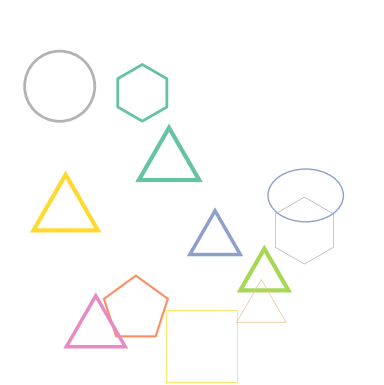[{"shape": "triangle", "thickness": 3, "radius": 0.45, "center": [0.439, 0.578]}, {"shape": "hexagon", "thickness": 2, "radius": 0.37, "center": [0.37, 0.759]}, {"shape": "pentagon", "thickness": 1.5, "radius": 0.44, "center": [0.353, 0.197]}, {"shape": "oval", "thickness": 1, "radius": 0.49, "center": [0.794, 0.492]}, {"shape": "triangle", "thickness": 2.5, "radius": 0.38, "center": [0.559, 0.377]}, {"shape": "triangle", "thickness": 2.5, "radius": 0.44, "center": [0.249, 0.144]}, {"shape": "triangle", "thickness": 3, "radius": 0.36, "center": [0.687, 0.282]}, {"shape": "triangle", "thickness": 3, "radius": 0.48, "center": [0.171, 0.45]}, {"shape": "square", "thickness": 0.5, "radius": 0.46, "center": [0.522, 0.101]}, {"shape": "triangle", "thickness": 0.5, "radius": 0.37, "center": [0.679, 0.2]}, {"shape": "hexagon", "thickness": 0.5, "radius": 0.43, "center": [0.791, 0.401]}, {"shape": "circle", "thickness": 2, "radius": 0.46, "center": [0.155, 0.776]}]